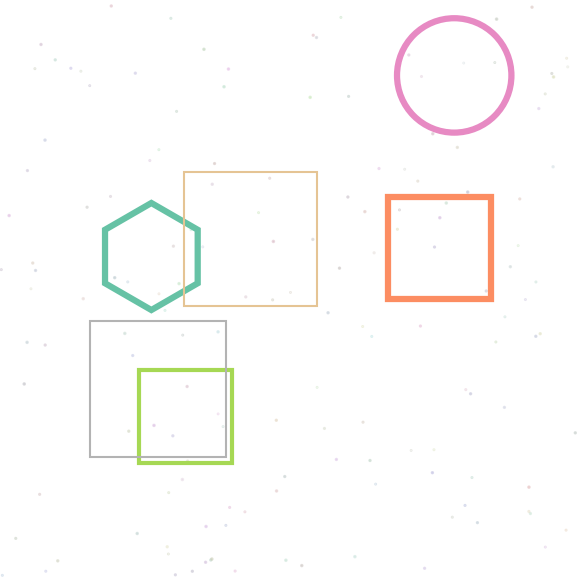[{"shape": "hexagon", "thickness": 3, "radius": 0.46, "center": [0.262, 0.555]}, {"shape": "square", "thickness": 3, "radius": 0.44, "center": [0.761, 0.57]}, {"shape": "circle", "thickness": 3, "radius": 0.5, "center": [0.787, 0.869]}, {"shape": "square", "thickness": 2, "radius": 0.4, "center": [0.321, 0.278]}, {"shape": "square", "thickness": 1, "radius": 0.58, "center": [0.434, 0.586]}, {"shape": "square", "thickness": 1, "radius": 0.59, "center": [0.274, 0.326]}]